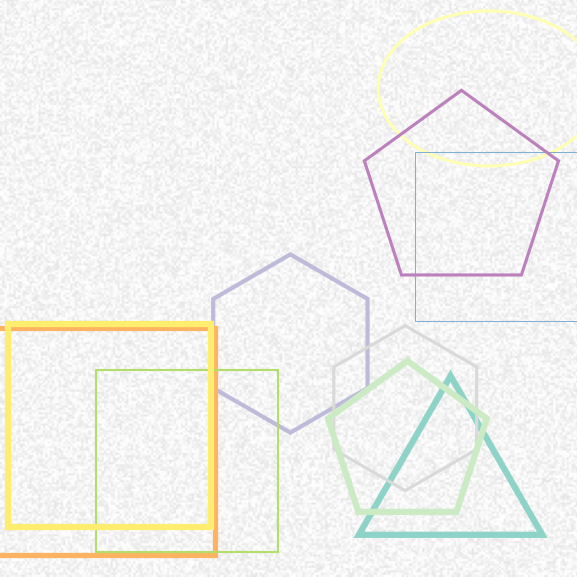[{"shape": "triangle", "thickness": 3, "radius": 0.92, "center": [0.78, 0.165]}, {"shape": "oval", "thickness": 1.5, "radius": 0.96, "center": [0.847, 0.846]}, {"shape": "hexagon", "thickness": 2, "radius": 0.77, "center": [0.503, 0.404]}, {"shape": "square", "thickness": 0.5, "radius": 0.73, "center": [0.866, 0.59]}, {"shape": "square", "thickness": 2.5, "radius": 0.98, "center": [0.176, 0.235]}, {"shape": "square", "thickness": 1, "radius": 0.79, "center": [0.324, 0.2]}, {"shape": "hexagon", "thickness": 1.5, "radius": 0.71, "center": [0.702, 0.292]}, {"shape": "pentagon", "thickness": 1.5, "radius": 0.88, "center": [0.799, 0.666]}, {"shape": "pentagon", "thickness": 3, "radius": 0.72, "center": [0.705, 0.23]}, {"shape": "square", "thickness": 3, "radius": 0.88, "center": [0.19, 0.262]}]